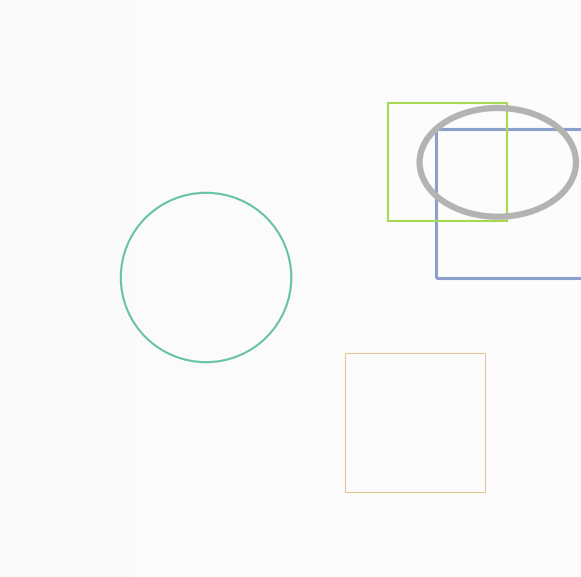[{"shape": "circle", "thickness": 1, "radius": 0.73, "center": [0.354, 0.519]}, {"shape": "square", "thickness": 1.5, "radius": 0.65, "center": [0.881, 0.647]}, {"shape": "square", "thickness": 1, "radius": 0.51, "center": [0.77, 0.718]}, {"shape": "square", "thickness": 0.5, "radius": 0.6, "center": [0.714, 0.268]}, {"shape": "oval", "thickness": 3, "radius": 0.67, "center": [0.856, 0.718]}]